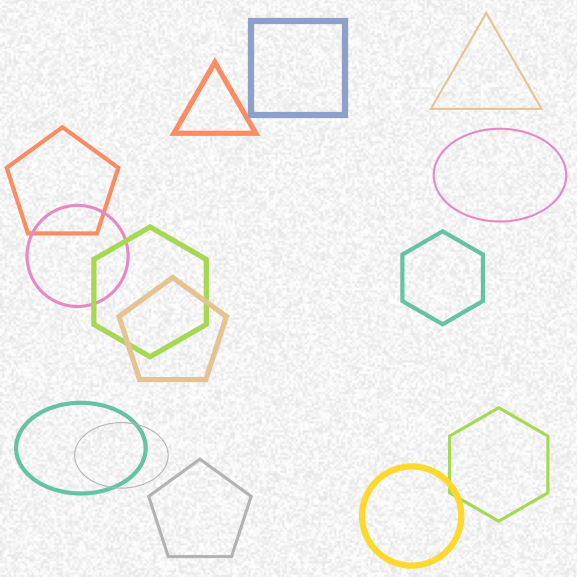[{"shape": "hexagon", "thickness": 2, "radius": 0.4, "center": [0.766, 0.518]}, {"shape": "oval", "thickness": 2, "radius": 0.56, "center": [0.14, 0.223]}, {"shape": "pentagon", "thickness": 2, "radius": 0.51, "center": [0.108, 0.677]}, {"shape": "triangle", "thickness": 2.5, "radius": 0.41, "center": [0.372, 0.809]}, {"shape": "square", "thickness": 3, "radius": 0.41, "center": [0.517, 0.881]}, {"shape": "oval", "thickness": 1, "radius": 0.57, "center": [0.866, 0.696]}, {"shape": "circle", "thickness": 1.5, "radius": 0.44, "center": [0.134, 0.556]}, {"shape": "hexagon", "thickness": 1.5, "radius": 0.49, "center": [0.864, 0.195]}, {"shape": "hexagon", "thickness": 2.5, "radius": 0.56, "center": [0.26, 0.494]}, {"shape": "circle", "thickness": 3, "radius": 0.43, "center": [0.713, 0.106]}, {"shape": "triangle", "thickness": 1, "radius": 0.55, "center": [0.842, 0.866]}, {"shape": "pentagon", "thickness": 2.5, "radius": 0.49, "center": [0.299, 0.421]}, {"shape": "pentagon", "thickness": 1.5, "radius": 0.47, "center": [0.346, 0.111]}, {"shape": "oval", "thickness": 0.5, "radius": 0.4, "center": [0.21, 0.211]}]